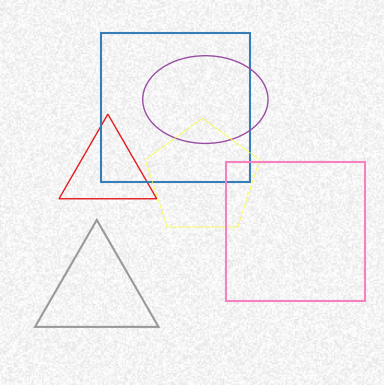[{"shape": "triangle", "thickness": 1, "radius": 0.73, "center": [0.28, 0.557]}, {"shape": "square", "thickness": 1.5, "radius": 0.97, "center": [0.456, 0.722]}, {"shape": "oval", "thickness": 1, "radius": 0.81, "center": [0.533, 0.741]}, {"shape": "pentagon", "thickness": 0.5, "radius": 0.78, "center": [0.526, 0.537]}, {"shape": "square", "thickness": 1.5, "radius": 0.9, "center": [0.768, 0.4]}, {"shape": "triangle", "thickness": 1.5, "radius": 0.93, "center": [0.251, 0.244]}]